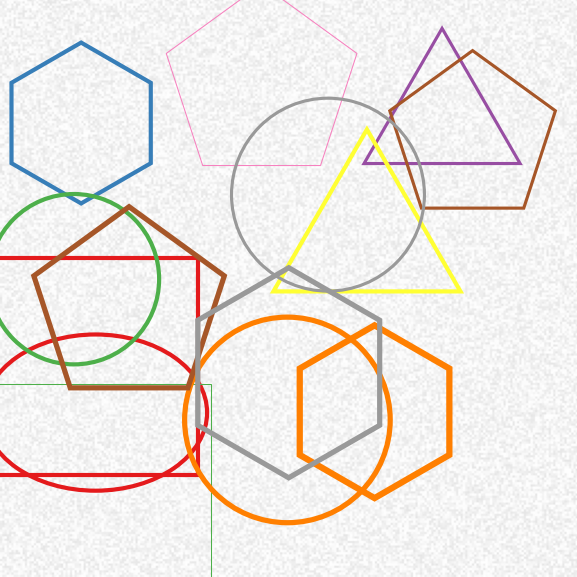[{"shape": "square", "thickness": 2, "radius": 0.94, "center": [0.155, 0.364]}, {"shape": "oval", "thickness": 2, "radius": 0.97, "center": [0.165, 0.285]}, {"shape": "hexagon", "thickness": 2, "radius": 0.7, "center": [0.14, 0.786]}, {"shape": "square", "thickness": 0.5, "radius": 0.92, "center": [0.181, 0.148]}, {"shape": "circle", "thickness": 2, "radius": 0.74, "center": [0.128, 0.516]}, {"shape": "triangle", "thickness": 1.5, "radius": 0.78, "center": [0.765, 0.794]}, {"shape": "hexagon", "thickness": 3, "radius": 0.75, "center": [0.649, 0.286]}, {"shape": "circle", "thickness": 2.5, "radius": 0.89, "center": [0.498, 0.272]}, {"shape": "triangle", "thickness": 2, "radius": 0.94, "center": [0.635, 0.588]}, {"shape": "pentagon", "thickness": 1.5, "radius": 0.75, "center": [0.818, 0.761]}, {"shape": "pentagon", "thickness": 2.5, "radius": 0.87, "center": [0.224, 0.468]}, {"shape": "pentagon", "thickness": 0.5, "radius": 0.87, "center": [0.453, 0.853]}, {"shape": "hexagon", "thickness": 2.5, "radius": 0.91, "center": [0.5, 0.354]}, {"shape": "circle", "thickness": 1.5, "radius": 0.84, "center": [0.568, 0.662]}]